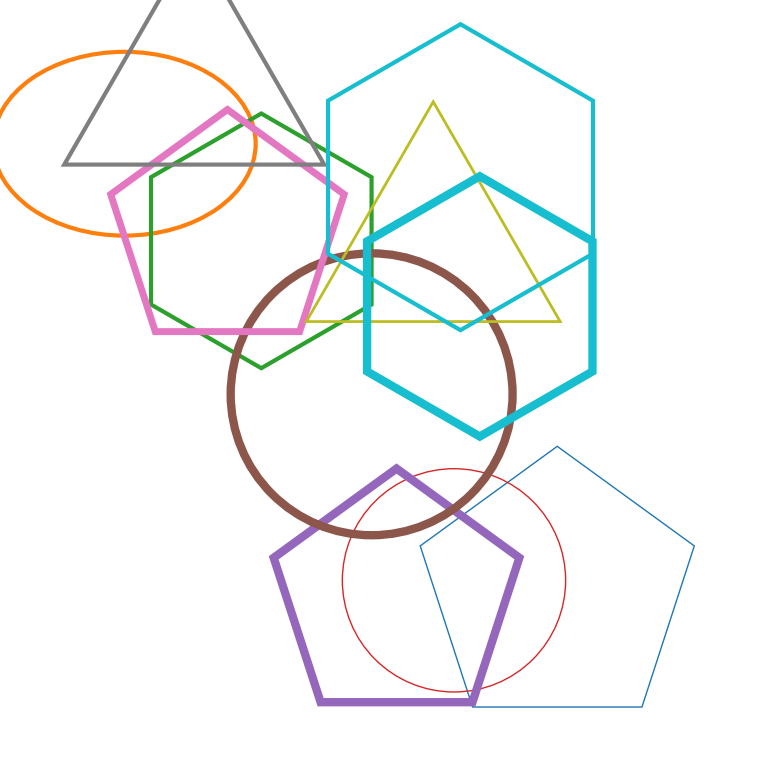[{"shape": "pentagon", "thickness": 0.5, "radius": 0.94, "center": [0.724, 0.233]}, {"shape": "oval", "thickness": 1.5, "radius": 0.85, "center": [0.162, 0.813]}, {"shape": "hexagon", "thickness": 1.5, "radius": 0.83, "center": [0.339, 0.687]}, {"shape": "circle", "thickness": 0.5, "radius": 0.72, "center": [0.59, 0.246]}, {"shape": "pentagon", "thickness": 3, "radius": 0.84, "center": [0.515, 0.224]}, {"shape": "circle", "thickness": 3, "radius": 0.92, "center": [0.483, 0.488]}, {"shape": "pentagon", "thickness": 2.5, "radius": 0.8, "center": [0.295, 0.698]}, {"shape": "triangle", "thickness": 1.5, "radius": 0.97, "center": [0.252, 0.884]}, {"shape": "triangle", "thickness": 1, "radius": 0.95, "center": [0.563, 0.678]}, {"shape": "hexagon", "thickness": 1.5, "radius": 0.99, "center": [0.598, 0.77]}, {"shape": "hexagon", "thickness": 3, "radius": 0.84, "center": [0.623, 0.602]}]